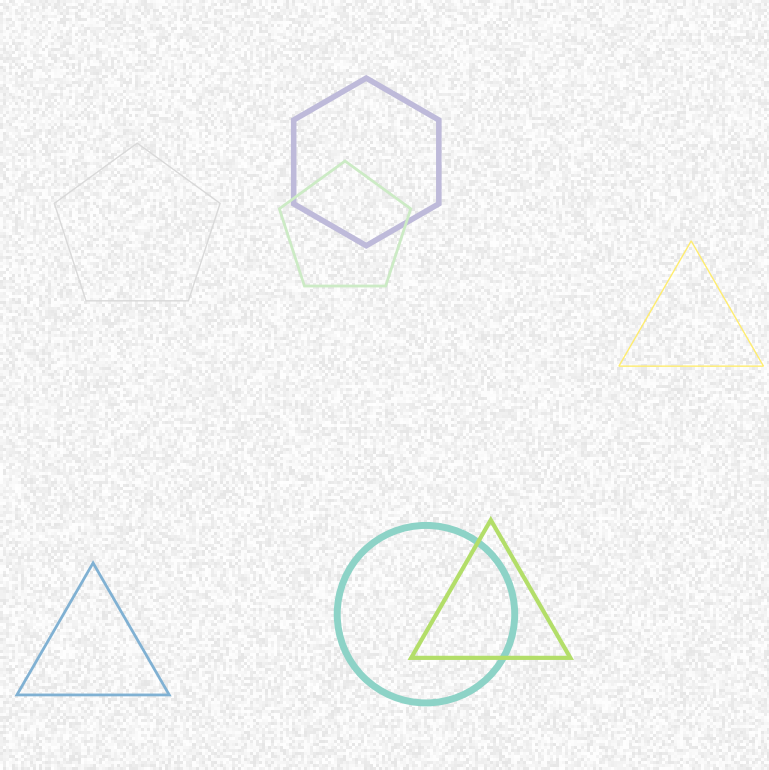[{"shape": "circle", "thickness": 2.5, "radius": 0.58, "center": [0.553, 0.202]}, {"shape": "hexagon", "thickness": 2, "radius": 0.54, "center": [0.476, 0.79]}, {"shape": "triangle", "thickness": 1, "radius": 0.57, "center": [0.121, 0.155]}, {"shape": "triangle", "thickness": 1.5, "radius": 0.6, "center": [0.637, 0.205]}, {"shape": "pentagon", "thickness": 0.5, "radius": 0.57, "center": [0.178, 0.701]}, {"shape": "pentagon", "thickness": 1, "radius": 0.45, "center": [0.448, 0.701]}, {"shape": "triangle", "thickness": 0.5, "radius": 0.54, "center": [0.898, 0.579]}]